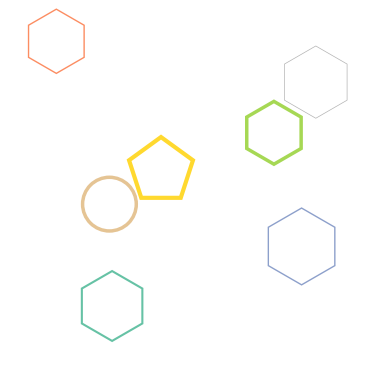[{"shape": "hexagon", "thickness": 1.5, "radius": 0.45, "center": [0.291, 0.205]}, {"shape": "hexagon", "thickness": 1, "radius": 0.42, "center": [0.146, 0.893]}, {"shape": "hexagon", "thickness": 1, "radius": 0.5, "center": [0.783, 0.36]}, {"shape": "hexagon", "thickness": 2.5, "radius": 0.41, "center": [0.712, 0.655]}, {"shape": "pentagon", "thickness": 3, "radius": 0.44, "center": [0.418, 0.557]}, {"shape": "circle", "thickness": 2.5, "radius": 0.35, "center": [0.284, 0.47]}, {"shape": "hexagon", "thickness": 0.5, "radius": 0.47, "center": [0.82, 0.787]}]